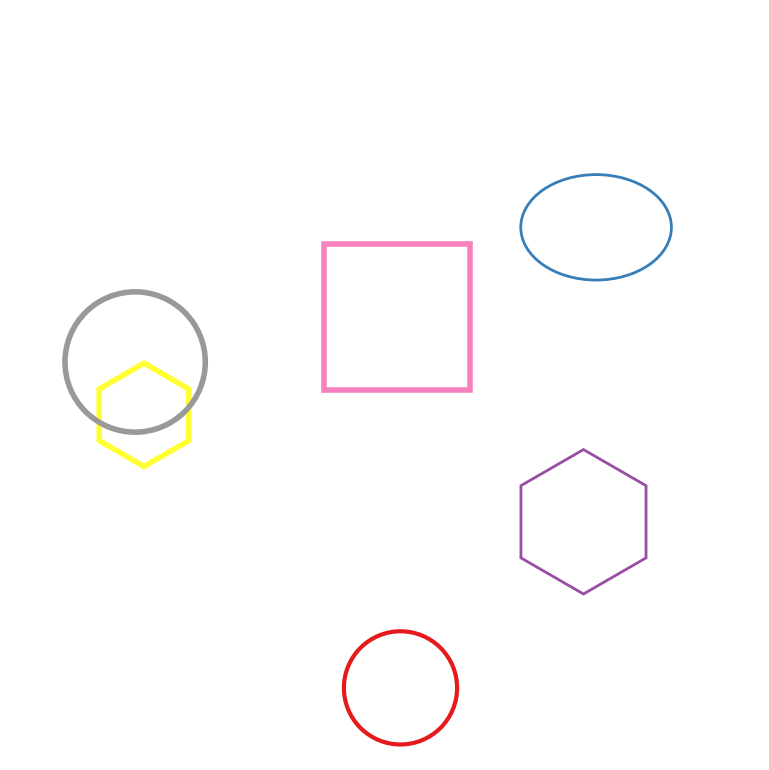[{"shape": "circle", "thickness": 1.5, "radius": 0.37, "center": [0.52, 0.107]}, {"shape": "oval", "thickness": 1, "radius": 0.49, "center": [0.774, 0.705]}, {"shape": "hexagon", "thickness": 1, "radius": 0.47, "center": [0.758, 0.322]}, {"shape": "hexagon", "thickness": 2, "radius": 0.34, "center": [0.187, 0.461]}, {"shape": "square", "thickness": 2, "radius": 0.47, "center": [0.515, 0.588]}, {"shape": "circle", "thickness": 2, "radius": 0.46, "center": [0.176, 0.53]}]